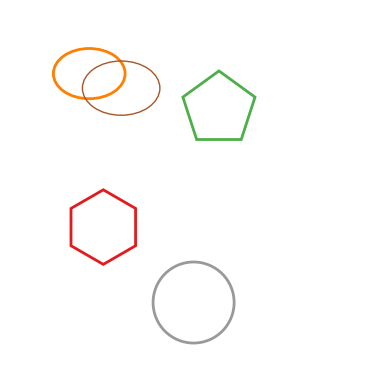[{"shape": "hexagon", "thickness": 2, "radius": 0.48, "center": [0.268, 0.41]}, {"shape": "pentagon", "thickness": 2, "radius": 0.49, "center": [0.569, 0.717]}, {"shape": "oval", "thickness": 2, "radius": 0.47, "center": [0.232, 0.809]}, {"shape": "oval", "thickness": 1, "radius": 0.5, "center": [0.315, 0.771]}, {"shape": "circle", "thickness": 2, "radius": 0.53, "center": [0.503, 0.214]}]